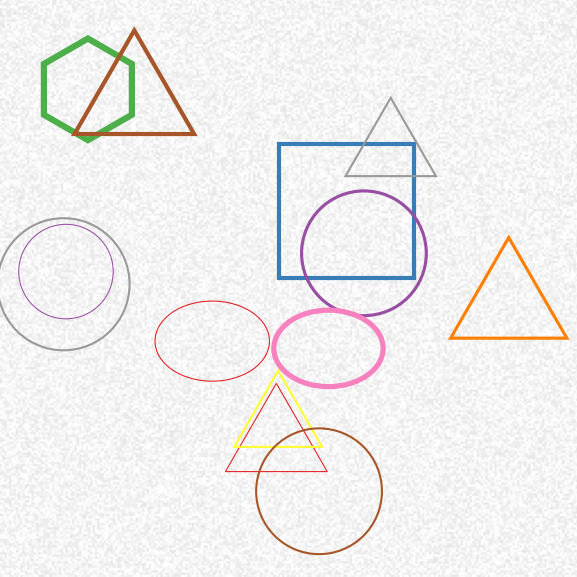[{"shape": "triangle", "thickness": 0.5, "radius": 0.51, "center": [0.478, 0.233]}, {"shape": "oval", "thickness": 0.5, "radius": 0.5, "center": [0.367, 0.408]}, {"shape": "square", "thickness": 2, "radius": 0.58, "center": [0.6, 0.633]}, {"shape": "hexagon", "thickness": 3, "radius": 0.44, "center": [0.152, 0.844]}, {"shape": "circle", "thickness": 0.5, "radius": 0.41, "center": [0.114, 0.529]}, {"shape": "circle", "thickness": 1.5, "radius": 0.54, "center": [0.63, 0.561]}, {"shape": "triangle", "thickness": 1.5, "radius": 0.58, "center": [0.881, 0.472]}, {"shape": "triangle", "thickness": 1, "radius": 0.44, "center": [0.482, 0.269]}, {"shape": "circle", "thickness": 1, "radius": 0.54, "center": [0.552, 0.148]}, {"shape": "triangle", "thickness": 2, "radius": 0.6, "center": [0.233, 0.827]}, {"shape": "oval", "thickness": 2.5, "radius": 0.47, "center": [0.569, 0.396]}, {"shape": "triangle", "thickness": 1, "radius": 0.45, "center": [0.677, 0.739]}, {"shape": "circle", "thickness": 1, "radius": 0.57, "center": [0.11, 0.507]}]